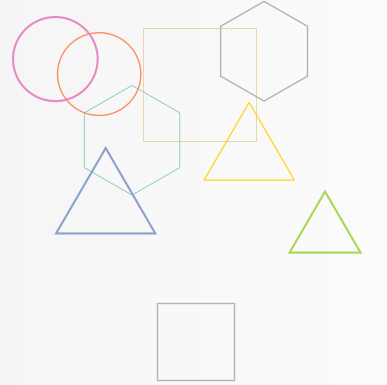[{"shape": "hexagon", "thickness": 0.5, "radius": 0.71, "center": [0.341, 0.636]}, {"shape": "circle", "thickness": 1, "radius": 0.54, "center": [0.256, 0.808]}, {"shape": "triangle", "thickness": 1.5, "radius": 0.74, "center": [0.273, 0.468]}, {"shape": "circle", "thickness": 1.5, "radius": 0.55, "center": [0.143, 0.847]}, {"shape": "triangle", "thickness": 1.5, "radius": 0.53, "center": [0.839, 0.397]}, {"shape": "triangle", "thickness": 1, "radius": 0.67, "center": [0.643, 0.599]}, {"shape": "square", "thickness": 0.5, "radius": 0.73, "center": [0.515, 0.781]}, {"shape": "square", "thickness": 1, "radius": 0.5, "center": [0.505, 0.112]}, {"shape": "hexagon", "thickness": 1, "radius": 0.65, "center": [0.681, 0.867]}]